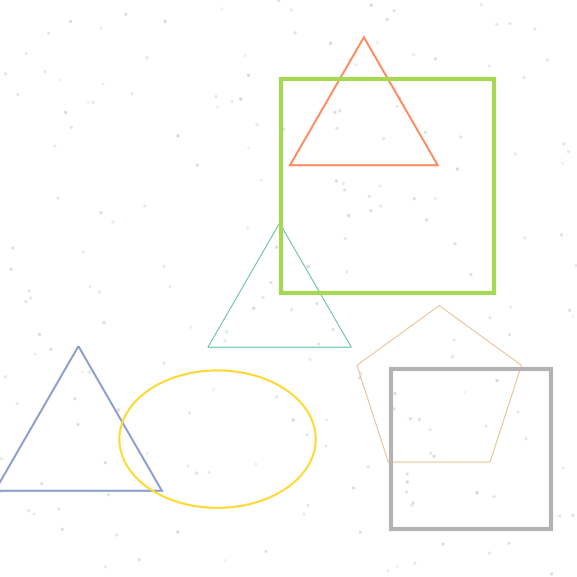[{"shape": "triangle", "thickness": 0.5, "radius": 0.72, "center": [0.484, 0.469]}, {"shape": "triangle", "thickness": 1, "radius": 0.74, "center": [0.63, 0.787]}, {"shape": "triangle", "thickness": 1, "radius": 0.83, "center": [0.136, 0.233]}, {"shape": "square", "thickness": 2, "radius": 0.93, "center": [0.671, 0.677]}, {"shape": "oval", "thickness": 1, "radius": 0.85, "center": [0.377, 0.239]}, {"shape": "pentagon", "thickness": 0.5, "radius": 0.75, "center": [0.76, 0.32]}, {"shape": "square", "thickness": 2, "radius": 0.69, "center": [0.815, 0.221]}]